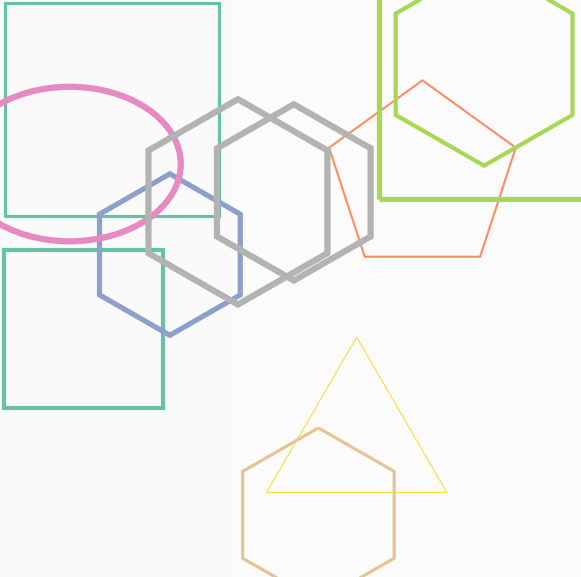[{"shape": "square", "thickness": 1.5, "radius": 0.92, "center": [0.193, 0.81]}, {"shape": "square", "thickness": 2, "radius": 0.68, "center": [0.144, 0.43]}, {"shape": "pentagon", "thickness": 1, "radius": 0.84, "center": [0.727, 0.691]}, {"shape": "hexagon", "thickness": 2.5, "radius": 0.7, "center": [0.292, 0.558]}, {"shape": "oval", "thickness": 3, "radius": 0.96, "center": [0.12, 0.715]}, {"shape": "hexagon", "thickness": 2, "radius": 0.88, "center": [0.833, 0.888]}, {"shape": "square", "thickness": 2.5, "radius": 0.99, "center": [0.85, 0.852]}, {"shape": "triangle", "thickness": 0.5, "radius": 0.9, "center": [0.614, 0.236]}, {"shape": "hexagon", "thickness": 1.5, "radius": 0.75, "center": [0.548, 0.108]}, {"shape": "hexagon", "thickness": 3, "radius": 0.76, "center": [0.505, 0.666]}, {"shape": "hexagon", "thickness": 3, "radius": 0.89, "center": [0.409, 0.65]}]